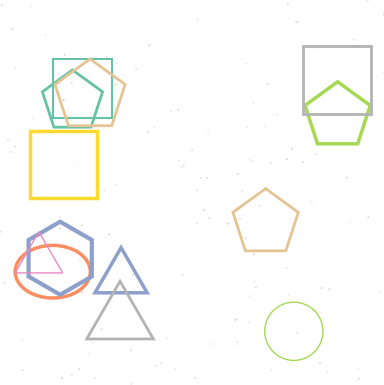[{"shape": "pentagon", "thickness": 2, "radius": 0.41, "center": [0.188, 0.736]}, {"shape": "square", "thickness": 1.5, "radius": 0.38, "center": [0.214, 0.771]}, {"shape": "oval", "thickness": 2.5, "radius": 0.49, "center": [0.137, 0.294]}, {"shape": "hexagon", "thickness": 3, "radius": 0.47, "center": [0.156, 0.329]}, {"shape": "triangle", "thickness": 2.5, "radius": 0.39, "center": [0.314, 0.279]}, {"shape": "triangle", "thickness": 1, "radius": 0.36, "center": [0.101, 0.327]}, {"shape": "pentagon", "thickness": 2.5, "radius": 0.44, "center": [0.877, 0.699]}, {"shape": "circle", "thickness": 1, "radius": 0.38, "center": [0.763, 0.14]}, {"shape": "square", "thickness": 2.5, "radius": 0.43, "center": [0.165, 0.573]}, {"shape": "pentagon", "thickness": 2, "radius": 0.48, "center": [0.234, 0.751]}, {"shape": "pentagon", "thickness": 2, "radius": 0.45, "center": [0.69, 0.421]}, {"shape": "triangle", "thickness": 2, "radius": 0.5, "center": [0.312, 0.169]}, {"shape": "square", "thickness": 2, "radius": 0.44, "center": [0.876, 0.792]}]